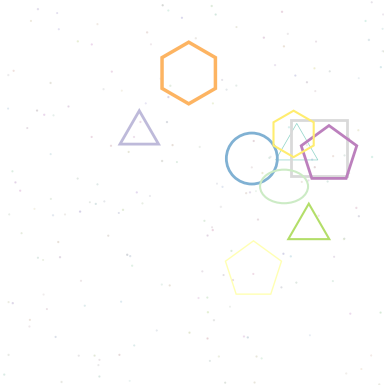[{"shape": "triangle", "thickness": 0.5, "radius": 0.32, "center": [0.771, 0.616]}, {"shape": "pentagon", "thickness": 1, "radius": 0.38, "center": [0.658, 0.298]}, {"shape": "triangle", "thickness": 2, "radius": 0.29, "center": [0.362, 0.655]}, {"shape": "circle", "thickness": 2, "radius": 0.33, "center": [0.654, 0.588]}, {"shape": "hexagon", "thickness": 2.5, "radius": 0.4, "center": [0.49, 0.81]}, {"shape": "triangle", "thickness": 1.5, "radius": 0.31, "center": [0.802, 0.41]}, {"shape": "square", "thickness": 2, "radius": 0.36, "center": [0.829, 0.617]}, {"shape": "pentagon", "thickness": 2, "radius": 0.38, "center": [0.855, 0.598]}, {"shape": "oval", "thickness": 1.5, "radius": 0.31, "center": [0.738, 0.516]}, {"shape": "hexagon", "thickness": 1.5, "radius": 0.3, "center": [0.763, 0.652]}]